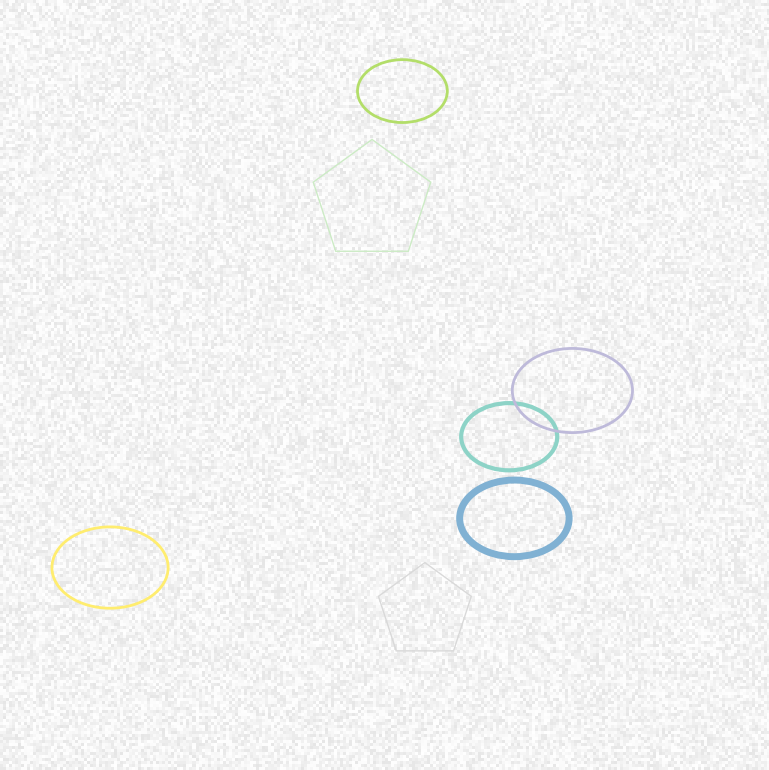[{"shape": "oval", "thickness": 1.5, "radius": 0.31, "center": [0.661, 0.433]}, {"shape": "oval", "thickness": 1, "radius": 0.39, "center": [0.743, 0.493]}, {"shape": "oval", "thickness": 2.5, "radius": 0.36, "center": [0.668, 0.327]}, {"shape": "oval", "thickness": 1, "radius": 0.29, "center": [0.523, 0.882]}, {"shape": "pentagon", "thickness": 0.5, "radius": 0.32, "center": [0.552, 0.206]}, {"shape": "pentagon", "thickness": 0.5, "radius": 0.4, "center": [0.483, 0.739]}, {"shape": "oval", "thickness": 1, "radius": 0.38, "center": [0.143, 0.263]}]